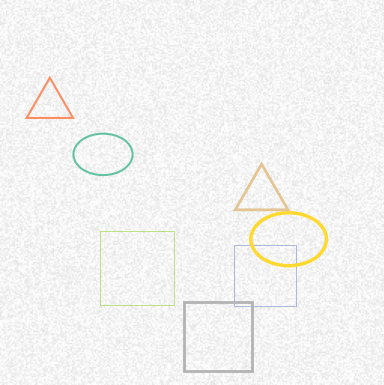[{"shape": "oval", "thickness": 1.5, "radius": 0.38, "center": [0.268, 0.599]}, {"shape": "triangle", "thickness": 1.5, "radius": 0.35, "center": [0.129, 0.728]}, {"shape": "square", "thickness": 0.5, "radius": 0.4, "center": [0.688, 0.284]}, {"shape": "square", "thickness": 0.5, "radius": 0.48, "center": [0.355, 0.305]}, {"shape": "oval", "thickness": 2.5, "radius": 0.49, "center": [0.75, 0.379]}, {"shape": "triangle", "thickness": 2, "radius": 0.4, "center": [0.68, 0.495]}, {"shape": "square", "thickness": 2, "radius": 0.44, "center": [0.567, 0.126]}]